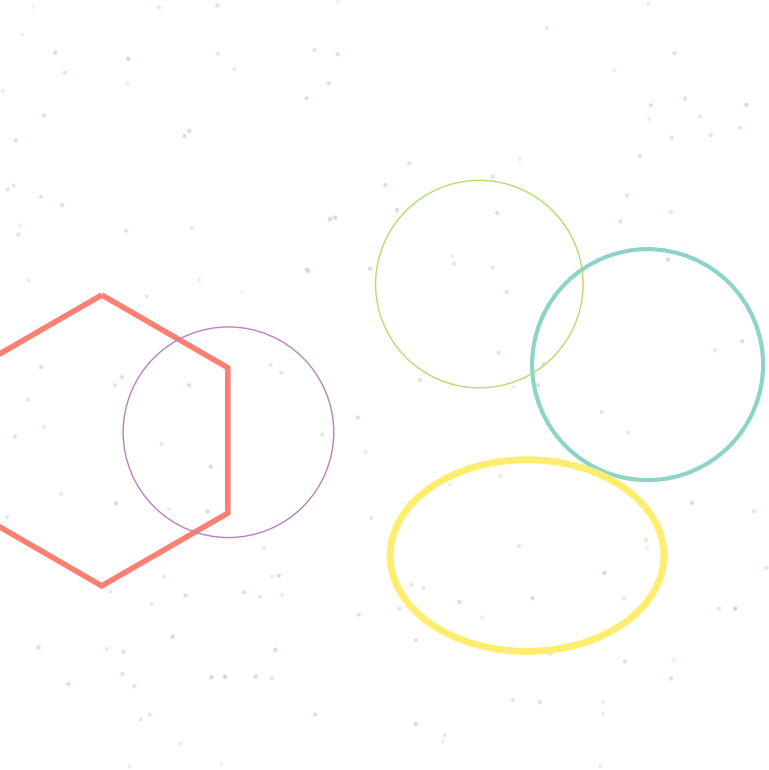[{"shape": "circle", "thickness": 1.5, "radius": 0.75, "center": [0.841, 0.526]}, {"shape": "hexagon", "thickness": 2, "radius": 0.94, "center": [0.132, 0.428]}, {"shape": "circle", "thickness": 0.5, "radius": 0.67, "center": [0.622, 0.631]}, {"shape": "circle", "thickness": 0.5, "radius": 0.68, "center": [0.297, 0.439]}, {"shape": "oval", "thickness": 2.5, "radius": 0.89, "center": [0.684, 0.278]}]